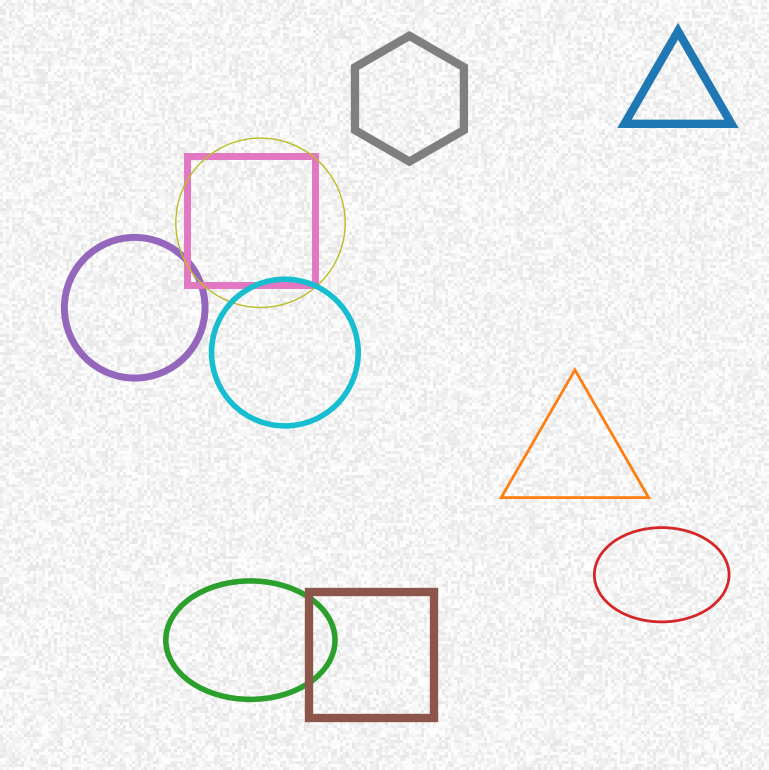[{"shape": "triangle", "thickness": 3, "radius": 0.4, "center": [0.881, 0.879]}, {"shape": "triangle", "thickness": 1, "radius": 0.55, "center": [0.747, 0.409]}, {"shape": "oval", "thickness": 2, "radius": 0.55, "center": [0.325, 0.169]}, {"shape": "oval", "thickness": 1, "radius": 0.44, "center": [0.859, 0.254]}, {"shape": "circle", "thickness": 2.5, "radius": 0.46, "center": [0.175, 0.6]}, {"shape": "square", "thickness": 3, "radius": 0.41, "center": [0.483, 0.149]}, {"shape": "square", "thickness": 2.5, "radius": 0.42, "center": [0.326, 0.714]}, {"shape": "hexagon", "thickness": 3, "radius": 0.41, "center": [0.532, 0.872]}, {"shape": "circle", "thickness": 0.5, "radius": 0.55, "center": [0.338, 0.711]}, {"shape": "circle", "thickness": 2, "radius": 0.48, "center": [0.37, 0.542]}]